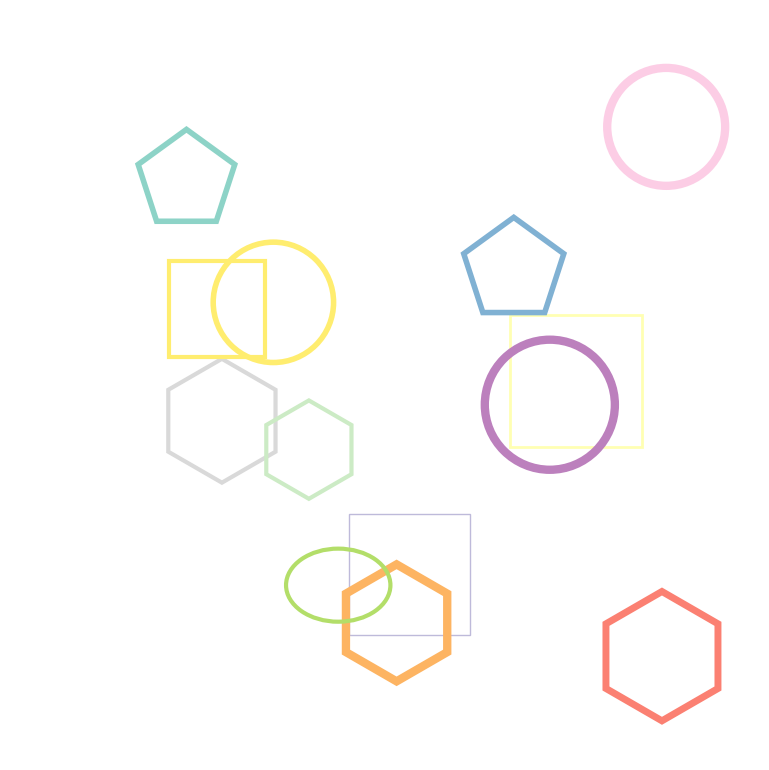[{"shape": "pentagon", "thickness": 2, "radius": 0.33, "center": [0.242, 0.766]}, {"shape": "square", "thickness": 1, "radius": 0.43, "center": [0.747, 0.506]}, {"shape": "square", "thickness": 0.5, "radius": 0.39, "center": [0.531, 0.254]}, {"shape": "hexagon", "thickness": 2.5, "radius": 0.42, "center": [0.86, 0.148]}, {"shape": "pentagon", "thickness": 2, "radius": 0.34, "center": [0.667, 0.649]}, {"shape": "hexagon", "thickness": 3, "radius": 0.38, "center": [0.515, 0.191]}, {"shape": "oval", "thickness": 1.5, "radius": 0.34, "center": [0.439, 0.24]}, {"shape": "circle", "thickness": 3, "radius": 0.38, "center": [0.865, 0.835]}, {"shape": "hexagon", "thickness": 1.5, "radius": 0.4, "center": [0.288, 0.454]}, {"shape": "circle", "thickness": 3, "radius": 0.42, "center": [0.714, 0.474]}, {"shape": "hexagon", "thickness": 1.5, "radius": 0.32, "center": [0.401, 0.416]}, {"shape": "square", "thickness": 1.5, "radius": 0.31, "center": [0.282, 0.598]}, {"shape": "circle", "thickness": 2, "radius": 0.39, "center": [0.355, 0.607]}]